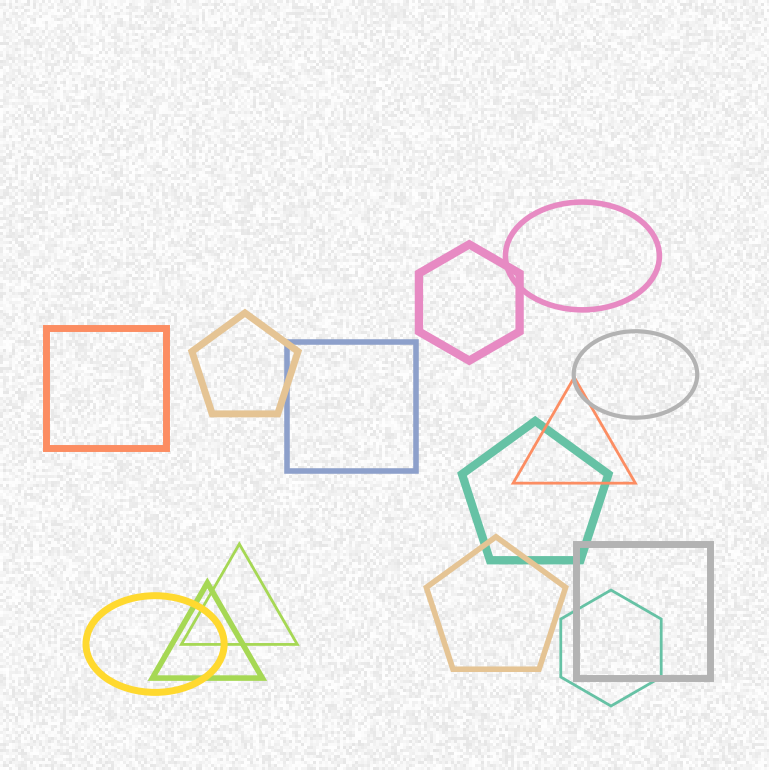[{"shape": "pentagon", "thickness": 3, "radius": 0.5, "center": [0.695, 0.353]}, {"shape": "hexagon", "thickness": 1, "radius": 0.38, "center": [0.793, 0.158]}, {"shape": "square", "thickness": 2.5, "radius": 0.39, "center": [0.137, 0.497]}, {"shape": "triangle", "thickness": 1, "radius": 0.46, "center": [0.746, 0.418]}, {"shape": "square", "thickness": 2, "radius": 0.42, "center": [0.457, 0.472]}, {"shape": "oval", "thickness": 2, "radius": 0.5, "center": [0.756, 0.668]}, {"shape": "hexagon", "thickness": 3, "radius": 0.38, "center": [0.609, 0.607]}, {"shape": "triangle", "thickness": 2, "radius": 0.41, "center": [0.269, 0.161]}, {"shape": "triangle", "thickness": 1, "radius": 0.43, "center": [0.311, 0.207]}, {"shape": "oval", "thickness": 2.5, "radius": 0.45, "center": [0.201, 0.164]}, {"shape": "pentagon", "thickness": 2.5, "radius": 0.36, "center": [0.318, 0.521]}, {"shape": "pentagon", "thickness": 2, "radius": 0.48, "center": [0.644, 0.208]}, {"shape": "oval", "thickness": 1.5, "radius": 0.4, "center": [0.825, 0.514]}, {"shape": "square", "thickness": 2.5, "radius": 0.43, "center": [0.835, 0.207]}]